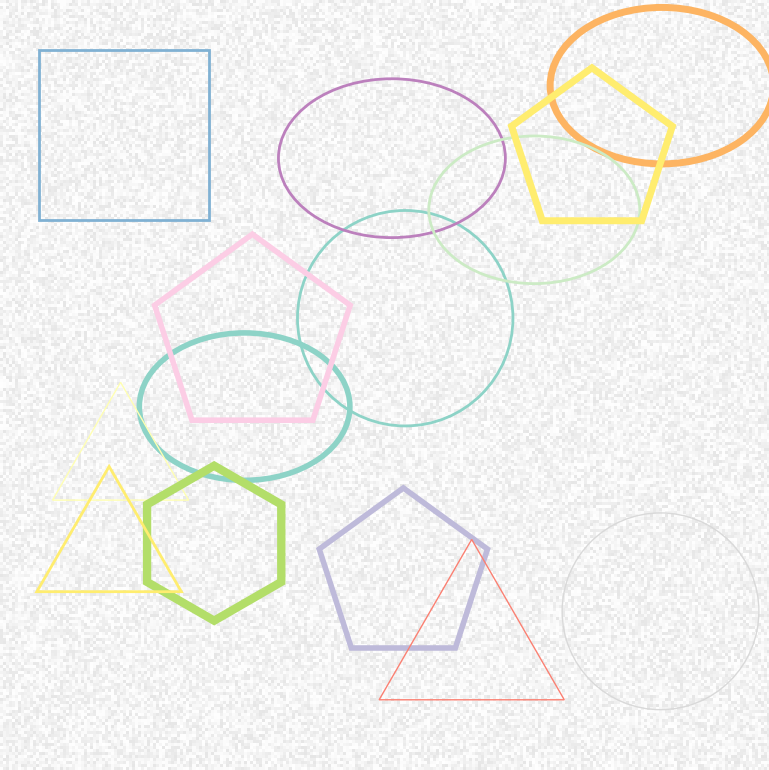[{"shape": "oval", "thickness": 2, "radius": 0.68, "center": [0.318, 0.472]}, {"shape": "circle", "thickness": 1, "radius": 0.7, "center": [0.526, 0.587]}, {"shape": "triangle", "thickness": 0.5, "radius": 0.51, "center": [0.157, 0.402]}, {"shape": "pentagon", "thickness": 2, "radius": 0.57, "center": [0.524, 0.251]}, {"shape": "triangle", "thickness": 0.5, "radius": 0.69, "center": [0.613, 0.161]}, {"shape": "square", "thickness": 1, "radius": 0.55, "center": [0.161, 0.825]}, {"shape": "oval", "thickness": 2.5, "radius": 0.73, "center": [0.86, 0.889]}, {"shape": "hexagon", "thickness": 3, "radius": 0.5, "center": [0.278, 0.295]}, {"shape": "pentagon", "thickness": 2, "radius": 0.67, "center": [0.328, 0.562]}, {"shape": "circle", "thickness": 0.5, "radius": 0.64, "center": [0.858, 0.206]}, {"shape": "oval", "thickness": 1, "radius": 0.74, "center": [0.509, 0.795]}, {"shape": "oval", "thickness": 1, "radius": 0.68, "center": [0.694, 0.728]}, {"shape": "pentagon", "thickness": 2.5, "radius": 0.55, "center": [0.769, 0.802]}, {"shape": "triangle", "thickness": 1, "radius": 0.54, "center": [0.142, 0.286]}]